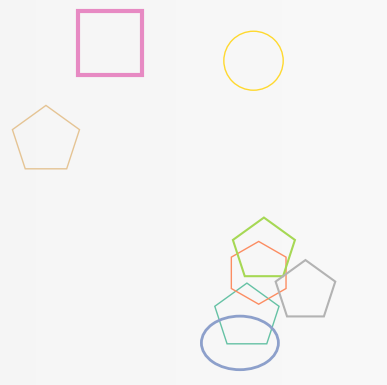[{"shape": "pentagon", "thickness": 1, "radius": 0.44, "center": [0.637, 0.177]}, {"shape": "hexagon", "thickness": 1, "radius": 0.41, "center": [0.668, 0.291]}, {"shape": "oval", "thickness": 2, "radius": 0.5, "center": [0.619, 0.109]}, {"shape": "square", "thickness": 3, "radius": 0.42, "center": [0.284, 0.888]}, {"shape": "pentagon", "thickness": 1.5, "radius": 0.42, "center": [0.681, 0.351]}, {"shape": "circle", "thickness": 1, "radius": 0.38, "center": [0.654, 0.842]}, {"shape": "pentagon", "thickness": 1, "radius": 0.46, "center": [0.119, 0.635]}, {"shape": "pentagon", "thickness": 1.5, "radius": 0.4, "center": [0.788, 0.244]}]